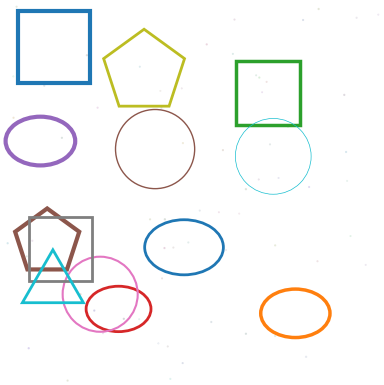[{"shape": "oval", "thickness": 2, "radius": 0.51, "center": [0.478, 0.358]}, {"shape": "square", "thickness": 3, "radius": 0.47, "center": [0.14, 0.878]}, {"shape": "oval", "thickness": 2.5, "radius": 0.45, "center": [0.767, 0.186]}, {"shape": "square", "thickness": 2.5, "radius": 0.41, "center": [0.695, 0.758]}, {"shape": "oval", "thickness": 2, "radius": 0.42, "center": [0.308, 0.198]}, {"shape": "oval", "thickness": 3, "radius": 0.45, "center": [0.105, 0.634]}, {"shape": "circle", "thickness": 1, "radius": 0.51, "center": [0.403, 0.613]}, {"shape": "pentagon", "thickness": 3, "radius": 0.44, "center": [0.123, 0.371]}, {"shape": "circle", "thickness": 1.5, "radius": 0.49, "center": [0.26, 0.236]}, {"shape": "square", "thickness": 2, "radius": 0.41, "center": [0.157, 0.353]}, {"shape": "pentagon", "thickness": 2, "radius": 0.55, "center": [0.374, 0.814]}, {"shape": "circle", "thickness": 0.5, "radius": 0.49, "center": [0.71, 0.594]}, {"shape": "triangle", "thickness": 2, "radius": 0.46, "center": [0.137, 0.26]}]